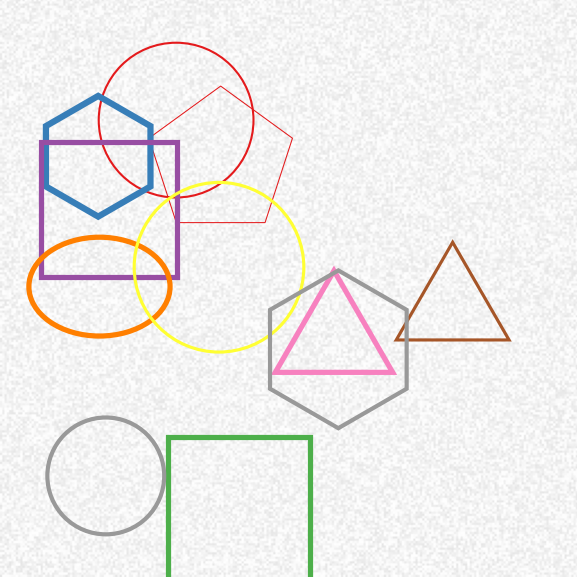[{"shape": "circle", "thickness": 1, "radius": 0.67, "center": [0.305, 0.791]}, {"shape": "pentagon", "thickness": 0.5, "radius": 0.65, "center": [0.382, 0.719]}, {"shape": "hexagon", "thickness": 3, "radius": 0.52, "center": [0.17, 0.729]}, {"shape": "square", "thickness": 2.5, "radius": 0.61, "center": [0.414, 0.12]}, {"shape": "square", "thickness": 2.5, "radius": 0.59, "center": [0.188, 0.636]}, {"shape": "oval", "thickness": 2.5, "radius": 0.61, "center": [0.172, 0.503]}, {"shape": "circle", "thickness": 1.5, "radius": 0.73, "center": [0.379, 0.536]}, {"shape": "triangle", "thickness": 1.5, "radius": 0.56, "center": [0.784, 0.467]}, {"shape": "triangle", "thickness": 2.5, "radius": 0.59, "center": [0.578, 0.413]}, {"shape": "hexagon", "thickness": 2, "radius": 0.68, "center": [0.586, 0.394]}, {"shape": "circle", "thickness": 2, "radius": 0.51, "center": [0.183, 0.175]}]